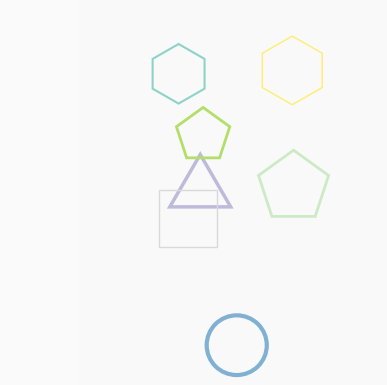[{"shape": "hexagon", "thickness": 1.5, "radius": 0.39, "center": [0.461, 0.808]}, {"shape": "triangle", "thickness": 2.5, "radius": 0.45, "center": [0.517, 0.508]}, {"shape": "circle", "thickness": 3, "radius": 0.39, "center": [0.611, 0.103]}, {"shape": "pentagon", "thickness": 2, "radius": 0.36, "center": [0.524, 0.649]}, {"shape": "square", "thickness": 1, "radius": 0.38, "center": [0.485, 0.433]}, {"shape": "pentagon", "thickness": 2, "radius": 0.48, "center": [0.758, 0.515]}, {"shape": "hexagon", "thickness": 1, "radius": 0.45, "center": [0.754, 0.817]}]